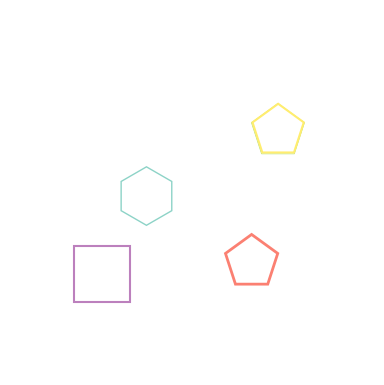[{"shape": "hexagon", "thickness": 1, "radius": 0.38, "center": [0.38, 0.491]}, {"shape": "pentagon", "thickness": 2, "radius": 0.36, "center": [0.654, 0.32]}, {"shape": "pentagon", "thickness": 0.5, "radius": 0.36, "center": [0.722, 0.659]}, {"shape": "square", "thickness": 1.5, "radius": 0.37, "center": [0.265, 0.289]}, {"shape": "pentagon", "thickness": 1.5, "radius": 0.35, "center": [0.722, 0.661]}]